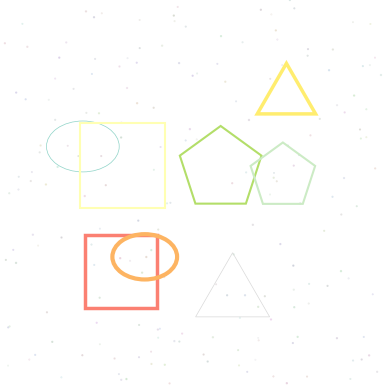[{"shape": "oval", "thickness": 0.5, "radius": 0.47, "center": [0.215, 0.62]}, {"shape": "square", "thickness": 1.5, "radius": 0.56, "center": [0.318, 0.571]}, {"shape": "square", "thickness": 2.5, "radius": 0.47, "center": [0.314, 0.295]}, {"shape": "oval", "thickness": 3, "radius": 0.42, "center": [0.376, 0.333]}, {"shape": "pentagon", "thickness": 1.5, "radius": 0.56, "center": [0.573, 0.561]}, {"shape": "triangle", "thickness": 0.5, "radius": 0.56, "center": [0.604, 0.233]}, {"shape": "pentagon", "thickness": 1.5, "radius": 0.44, "center": [0.735, 0.542]}, {"shape": "triangle", "thickness": 2.5, "radius": 0.44, "center": [0.744, 0.748]}]